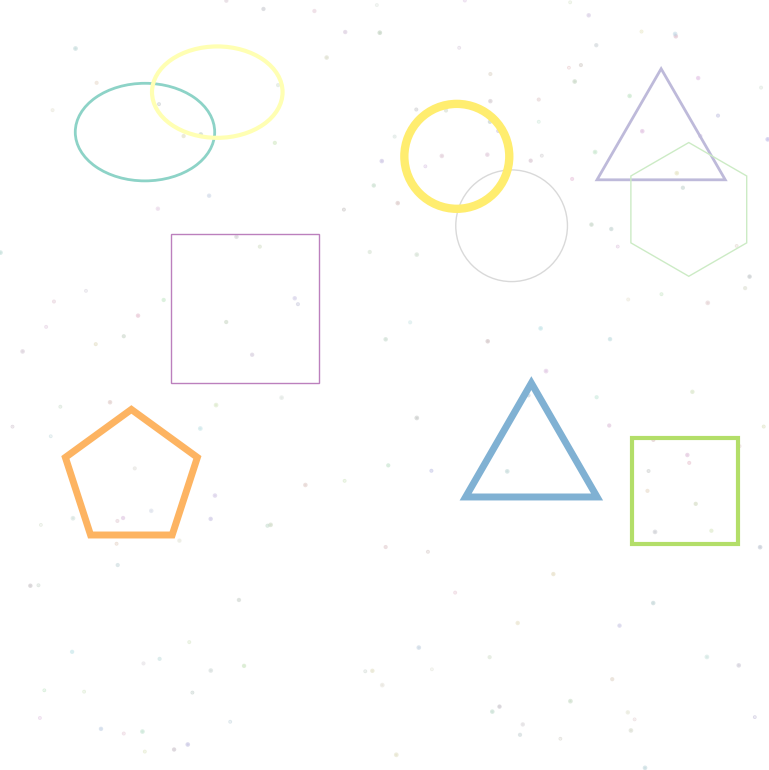[{"shape": "oval", "thickness": 1, "radius": 0.45, "center": [0.188, 0.828]}, {"shape": "oval", "thickness": 1.5, "radius": 0.42, "center": [0.282, 0.88]}, {"shape": "triangle", "thickness": 1, "radius": 0.48, "center": [0.859, 0.815]}, {"shape": "triangle", "thickness": 2.5, "radius": 0.49, "center": [0.69, 0.404]}, {"shape": "pentagon", "thickness": 2.5, "radius": 0.45, "center": [0.171, 0.378]}, {"shape": "square", "thickness": 1.5, "radius": 0.34, "center": [0.89, 0.362]}, {"shape": "circle", "thickness": 0.5, "radius": 0.36, "center": [0.664, 0.707]}, {"shape": "square", "thickness": 0.5, "radius": 0.48, "center": [0.318, 0.599]}, {"shape": "hexagon", "thickness": 0.5, "radius": 0.43, "center": [0.895, 0.728]}, {"shape": "circle", "thickness": 3, "radius": 0.34, "center": [0.593, 0.797]}]